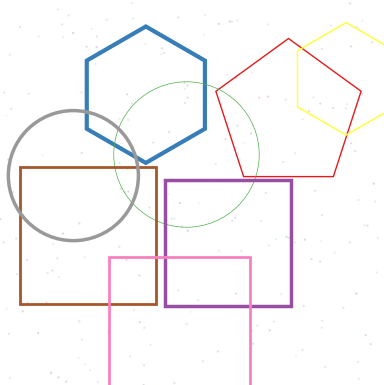[{"shape": "pentagon", "thickness": 1, "radius": 0.99, "center": [0.749, 0.702]}, {"shape": "hexagon", "thickness": 3, "radius": 0.89, "center": [0.379, 0.754]}, {"shape": "circle", "thickness": 0.5, "radius": 0.94, "center": [0.484, 0.599]}, {"shape": "square", "thickness": 2.5, "radius": 0.81, "center": [0.593, 0.369]}, {"shape": "hexagon", "thickness": 1, "radius": 0.73, "center": [0.899, 0.795]}, {"shape": "square", "thickness": 2, "radius": 0.89, "center": [0.229, 0.389]}, {"shape": "square", "thickness": 2, "radius": 0.92, "center": [0.466, 0.149]}, {"shape": "circle", "thickness": 2.5, "radius": 0.84, "center": [0.191, 0.544]}]